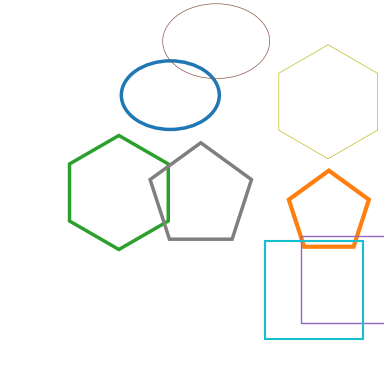[{"shape": "oval", "thickness": 2.5, "radius": 0.64, "center": [0.442, 0.753]}, {"shape": "pentagon", "thickness": 3, "radius": 0.55, "center": [0.854, 0.448]}, {"shape": "hexagon", "thickness": 2.5, "radius": 0.74, "center": [0.309, 0.5]}, {"shape": "square", "thickness": 1, "radius": 0.56, "center": [0.894, 0.274]}, {"shape": "oval", "thickness": 0.5, "radius": 0.69, "center": [0.561, 0.893]}, {"shape": "pentagon", "thickness": 2.5, "radius": 0.69, "center": [0.522, 0.491]}, {"shape": "hexagon", "thickness": 0.5, "radius": 0.74, "center": [0.852, 0.736]}, {"shape": "square", "thickness": 1.5, "radius": 0.64, "center": [0.816, 0.247]}]